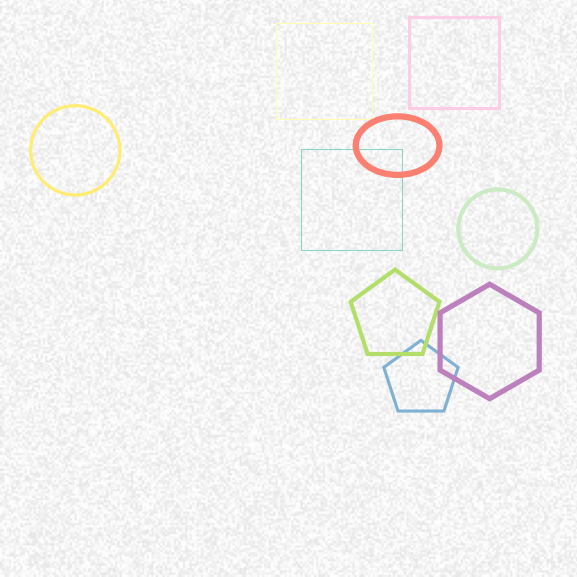[{"shape": "square", "thickness": 0.5, "radius": 0.44, "center": [0.609, 0.654]}, {"shape": "square", "thickness": 0.5, "radius": 0.42, "center": [0.561, 0.876]}, {"shape": "oval", "thickness": 3, "radius": 0.36, "center": [0.688, 0.747]}, {"shape": "pentagon", "thickness": 1.5, "radius": 0.34, "center": [0.729, 0.342]}, {"shape": "pentagon", "thickness": 2, "radius": 0.4, "center": [0.684, 0.452]}, {"shape": "square", "thickness": 1.5, "radius": 0.39, "center": [0.786, 0.891]}, {"shape": "hexagon", "thickness": 2.5, "radius": 0.5, "center": [0.848, 0.408]}, {"shape": "circle", "thickness": 2, "radius": 0.34, "center": [0.862, 0.603]}, {"shape": "circle", "thickness": 1.5, "radius": 0.39, "center": [0.13, 0.739]}]